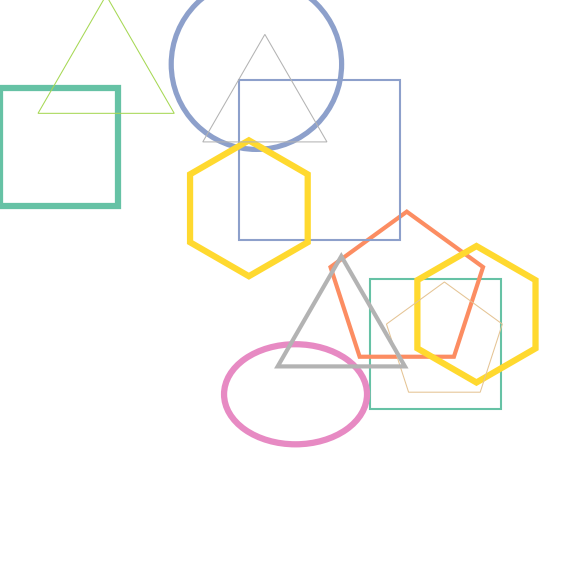[{"shape": "square", "thickness": 3, "radius": 0.51, "center": [0.103, 0.744]}, {"shape": "square", "thickness": 1, "radius": 0.57, "center": [0.754, 0.403]}, {"shape": "pentagon", "thickness": 2, "radius": 0.69, "center": [0.704, 0.494]}, {"shape": "circle", "thickness": 2.5, "radius": 0.74, "center": [0.444, 0.888]}, {"shape": "square", "thickness": 1, "radius": 0.7, "center": [0.553, 0.722]}, {"shape": "oval", "thickness": 3, "radius": 0.62, "center": [0.512, 0.316]}, {"shape": "triangle", "thickness": 0.5, "radius": 0.68, "center": [0.184, 0.871]}, {"shape": "hexagon", "thickness": 3, "radius": 0.59, "center": [0.825, 0.455]}, {"shape": "hexagon", "thickness": 3, "radius": 0.59, "center": [0.431, 0.638]}, {"shape": "pentagon", "thickness": 0.5, "radius": 0.53, "center": [0.77, 0.405]}, {"shape": "triangle", "thickness": 2, "radius": 0.64, "center": [0.591, 0.428]}, {"shape": "triangle", "thickness": 0.5, "radius": 0.62, "center": [0.459, 0.815]}]